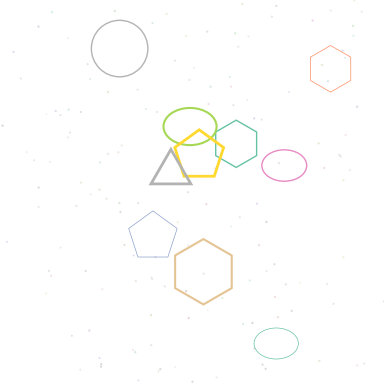[{"shape": "oval", "thickness": 0.5, "radius": 0.29, "center": [0.717, 0.108]}, {"shape": "hexagon", "thickness": 1, "radius": 0.31, "center": [0.613, 0.627]}, {"shape": "hexagon", "thickness": 0.5, "radius": 0.3, "center": [0.859, 0.821]}, {"shape": "pentagon", "thickness": 0.5, "radius": 0.33, "center": [0.397, 0.386]}, {"shape": "oval", "thickness": 1, "radius": 0.29, "center": [0.738, 0.57]}, {"shape": "oval", "thickness": 1.5, "radius": 0.34, "center": [0.494, 0.671]}, {"shape": "pentagon", "thickness": 2, "radius": 0.33, "center": [0.517, 0.596]}, {"shape": "hexagon", "thickness": 1.5, "radius": 0.42, "center": [0.528, 0.294]}, {"shape": "circle", "thickness": 1, "radius": 0.37, "center": [0.311, 0.874]}, {"shape": "triangle", "thickness": 2, "radius": 0.3, "center": [0.444, 0.552]}]